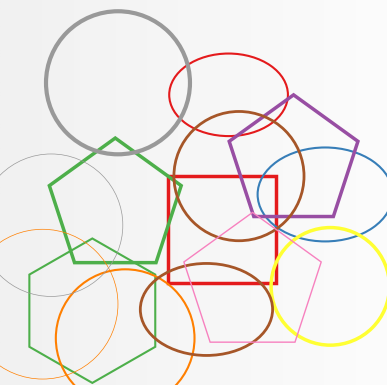[{"shape": "oval", "thickness": 1.5, "radius": 0.77, "center": [0.59, 0.754]}, {"shape": "square", "thickness": 2.5, "radius": 0.7, "center": [0.572, 0.404]}, {"shape": "oval", "thickness": 1.5, "radius": 0.87, "center": [0.839, 0.495]}, {"shape": "hexagon", "thickness": 1.5, "radius": 0.94, "center": [0.238, 0.193]}, {"shape": "pentagon", "thickness": 2.5, "radius": 0.89, "center": [0.297, 0.463]}, {"shape": "pentagon", "thickness": 2.5, "radius": 0.87, "center": [0.758, 0.579]}, {"shape": "circle", "thickness": 0.5, "radius": 0.97, "center": [0.11, 0.21]}, {"shape": "circle", "thickness": 1.5, "radius": 0.89, "center": [0.323, 0.122]}, {"shape": "circle", "thickness": 2.5, "radius": 0.76, "center": [0.852, 0.256]}, {"shape": "circle", "thickness": 2, "radius": 0.84, "center": [0.617, 0.543]}, {"shape": "oval", "thickness": 2, "radius": 0.85, "center": [0.533, 0.196]}, {"shape": "pentagon", "thickness": 1, "radius": 0.93, "center": [0.652, 0.262]}, {"shape": "circle", "thickness": 0.5, "radius": 0.93, "center": [0.132, 0.415]}, {"shape": "circle", "thickness": 3, "radius": 0.93, "center": [0.304, 0.785]}]